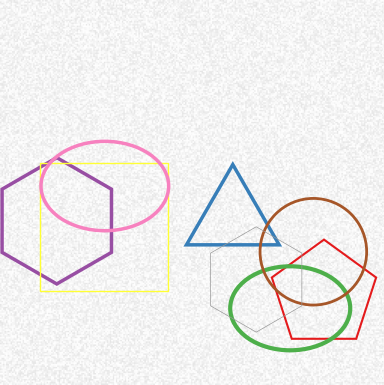[{"shape": "pentagon", "thickness": 1.5, "radius": 0.71, "center": [0.842, 0.235]}, {"shape": "triangle", "thickness": 2.5, "radius": 0.7, "center": [0.605, 0.434]}, {"shape": "oval", "thickness": 3, "radius": 0.78, "center": [0.754, 0.199]}, {"shape": "hexagon", "thickness": 2.5, "radius": 0.82, "center": [0.147, 0.427]}, {"shape": "square", "thickness": 1, "radius": 0.83, "center": [0.271, 0.411]}, {"shape": "circle", "thickness": 2, "radius": 0.69, "center": [0.814, 0.346]}, {"shape": "oval", "thickness": 2.5, "radius": 0.83, "center": [0.272, 0.517]}, {"shape": "hexagon", "thickness": 0.5, "radius": 0.68, "center": [0.666, 0.274]}]